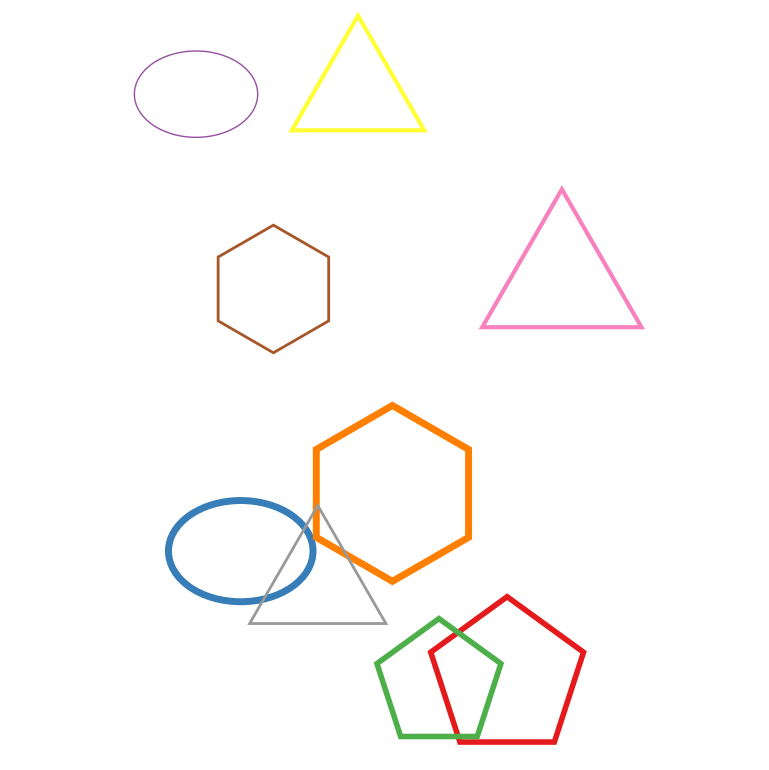[{"shape": "pentagon", "thickness": 2, "radius": 0.52, "center": [0.659, 0.121]}, {"shape": "oval", "thickness": 2.5, "radius": 0.47, "center": [0.313, 0.284]}, {"shape": "pentagon", "thickness": 2, "radius": 0.42, "center": [0.57, 0.112]}, {"shape": "oval", "thickness": 0.5, "radius": 0.4, "center": [0.255, 0.878]}, {"shape": "hexagon", "thickness": 2.5, "radius": 0.57, "center": [0.51, 0.359]}, {"shape": "triangle", "thickness": 1.5, "radius": 0.5, "center": [0.465, 0.88]}, {"shape": "hexagon", "thickness": 1, "radius": 0.41, "center": [0.355, 0.625]}, {"shape": "triangle", "thickness": 1.5, "radius": 0.6, "center": [0.73, 0.635]}, {"shape": "triangle", "thickness": 1, "radius": 0.51, "center": [0.413, 0.241]}]